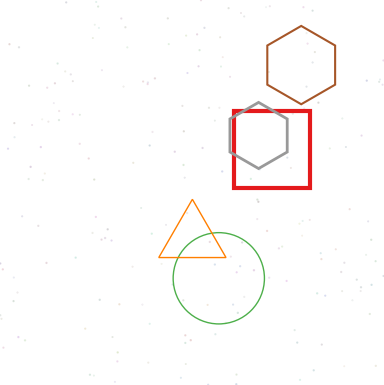[{"shape": "square", "thickness": 3, "radius": 0.5, "center": [0.706, 0.612]}, {"shape": "circle", "thickness": 1, "radius": 0.59, "center": [0.568, 0.277]}, {"shape": "triangle", "thickness": 1, "radius": 0.5, "center": [0.5, 0.381]}, {"shape": "hexagon", "thickness": 1.5, "radius": 0.51, "center": [0.782, 0.831]}, {"shape": "hexagon", "thickness": 2, "radius": 0.43, "center": [0.672, 0.648]}]